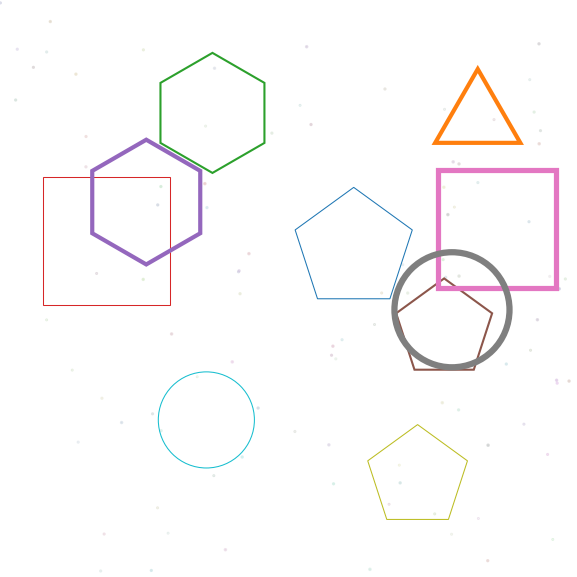[{"shape": "pentagon", "thickness": 0.5, "radius": 0.53, "center": [0.612, 0.568]}, {"shape": "triangle", "thickness": 2, "radius": 0.43, "center": [0.827, 0.794]}, {"shape": "hexagon", "thickness": 1, "radius": 0.52, "center": [0.368, 0.804]}, {"shape": "square", "thickness": 0.5, "radius": 0.55, "center": [0.184, 0.582]}, {"shape": "hexagon", "thickness": 2, "radius": 0.54, "center": [0.253, 0.649]}, {"shape": "pentagon", "thickness": 1, "radius": 0.44, "center": [0.769, 0.43]}, {"shape": "square", "thickness": 2.5, "radius": 0.51, "center": [0.86, 0.603]}, {"shape": "circle", "thickness": 3, "radius": 0.5, "center": [0.783, 0.463]}, {"shape": "pentagon", "thickness": 0.5, "radius": 0.45, "center": [0.723, 0.173]}, {"shape": "circle", "thickness": 0.5, "radius": 0.42, "center": [0.357, 0.272]}]